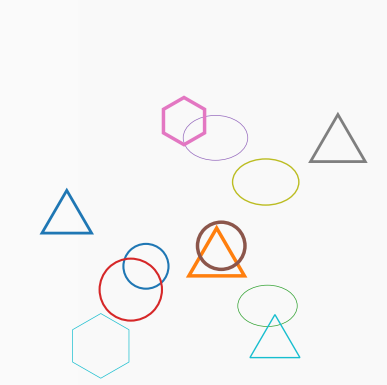[{"shape": "triangle", "thickness": 2, "radius": 0.37, "center": [0.172, 0.432]}, {"shape": "circle", "thickness": 1.5, "radius": 0.29, "center": [0.377, 0.308]}, {"shape": "triangle", "thickness": 2.5, "radius": 0.41, "center": [0.559, 0.325]}, {"shape": "oval", "thickness": 0.5, "radius": 0.38, "center": [0.69, 0.206]}, {"shape": "circle", "thickness": 1.5, "radius": 0.4, "center": [0.337, 0.248]}, {"shape": "oval", "thickness": 0.5, "radius": 0.42, "center": [0.556, 0.642]}, {"shape": "circle", "thickness": 2.5, "radius": 0.31, "center": [0.571, 0.362]}, {"shape": "hexagon", "thickness": 2.5, "radius": 0.31, "center": [0.475, 0.685]}, {"shape": "triangle", "thickness": 2, "radius": 0.41, "center": [0.872, 0.621]}, {"shape": "oval", "thickness": 1, "radius": 0.43, "center": [0.686, 0.527]}, {"shape": "triangle", "thickness": 1, "radius": 0.37, "center": [0.71, 0.108]}, {"shape": "hexagon", "thickness": 0.5, "radius": 0.42, "center": [0.26, 0.102]}]